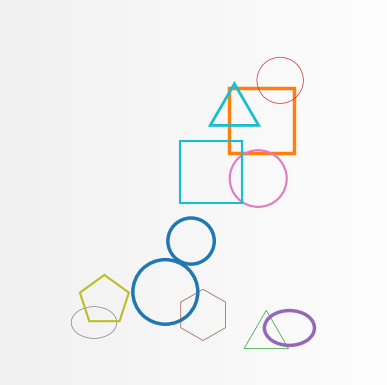[{"shape": "circle", "thickness": 2.5, "radius": 0.3, "center": [0.493, 0.374]}, {"shape": "circle", "thickness": 2.5, "radius": 0.42, "center": [0.427, 0.242]}, {"shape": "square", "thickness": 2.5, "radius": 0.42, "center": [0.675, 0.688]}, {"shape": "triangle", "thickness": 0.5, "radius": 0.33, "center": [0.687, 0.128]}, {"shape": "circle", "thickness": 0.5, "radius": 0.3, "center": [0.723, 0.791]}, {"shape": "oval", "thickness": 2.5, "radius": 0.32, "center": [0.747, 0.148]}, {"shape": "hexagon", "thickness": 0.5, "radius": 0.33, "center": [0.524, 0.182]}, {"shape": "circle", "thickness": 1.5, "radius": 0.37, "center": [0.666, 0.536]}, {"shape": "oval", "thickness": 0.5, "radius": 0.29, "center": [0.243, 0.162]}, {"shape": "pentagon", "thickness": 1.5, "radius": 0.33, "center": [0.269, 0.219]}, {"shape": "square", "thickness": 1.5, "radius": 0.4, "center": [0.545, 0.554]}, {"shape": "triangle", "thickness": 2, "radius": 0.36, "center": [0.605, 0.71]}]